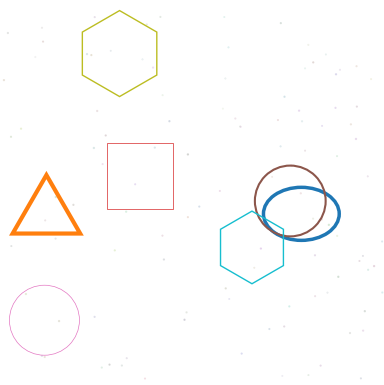[{"shape": "oval", "thickness": 2.5, "radius": 0.49, "center": [0.783, 0.445]}, {"shape": "triangle", "thickness": 3, "radius": 0.51, "center": [0.121, 0.444]}, {"shape": "square", "thickness": 0.5, "radius": 0.43, "center": [0.364, 0.543]}, {"shape": "circle", "thickness": 1.5, "radius": 0.46, "center": [0.754, 0.478]}, {"shape": "circle", "thickness": 0.5, "radius": 0.45, "center": [0.115, 0.168]}, {"shape": "hexagon", "thickness": 1, "radius": 0.56, "center": [0.311, 0.861]}, {"shape": "hexagon", "thickness": 1, "radius": 0.47, "center": [0.654, 0.357]}]